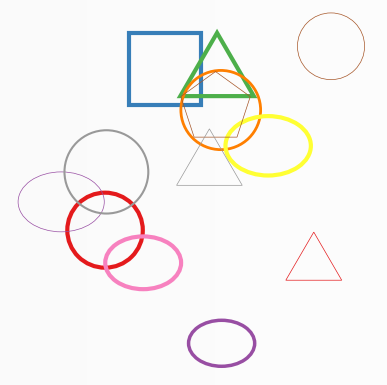[{"shape": "triangle", "thickness": 0.5, "radius": 0.42, "center": [0.81, 0.314]}, {"shape": "circle", "thickness": 3, "radius": 0.49, "center": [0.271, 0.402]}, {"shape": "square", "thickness": 3, "radius": 0.46, "center": [0.426, 0.821]}, {"shape": "triangle", "thickness": 3, "radius": 0.55, "center": [0.56, 0.805]}, {"shape": "oval", "thickness": 0.5, "radius": 0.56, "center": [0.158, 0.476]}, {"shape": "oval", "thickness": 2.5, "radius": 0.43, "center": [0.572, 0.108]}, {"shape": "circle", "thickness": 2, "radius": 0.51, "center": [0.57, 0.714]}, {"shape": "oval", "thickness": 3, "radius": 0.55, "center": [0.692, 0.621]}, {"shape": "circle", "thickness": 0.5, "radius": 0.43, "center": [0.854, 0.88]}, {"shape": "pentagon", "thickness": 0.5, "radius": 0.47, "center": [0.556, 0.72]}, {"shape": "oval", "thickness": 3, "radius": 0.49, "center": [0.369, 0.317]}, {"shape": "circle", "thickness": 1.5, "radius": 0.54, "center": [0.275, 0.554]}, {"shape": "triangle", "thickness": 0.5, "radius": 0.49, "center": [0.54, 0.568]}]